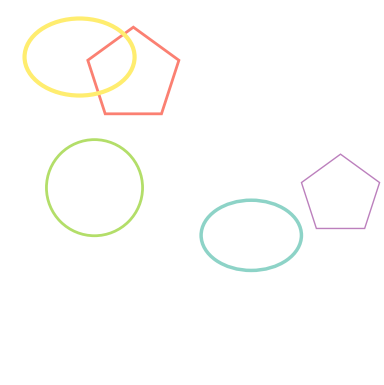[{"shape": "oval", "thickness": 2.5, "radius": 0.65, "center": [0.653, 0.389]}, {"shape": "pentagon", "thickness": 2, "radius": 0.62, "center": [0.346, 0.805]}, {"shape": "circle", "thickness": 2, "radius": 0.62, "center": [0.245, 0.513]}, {"shape": "pentagon", "thickness": 1, "radius": 0.53, "center": [0.884, 0.493]}, {"shape": "oval", "thickness": 3, "radius": 0.71, "center": [0.207, 0.852]}]